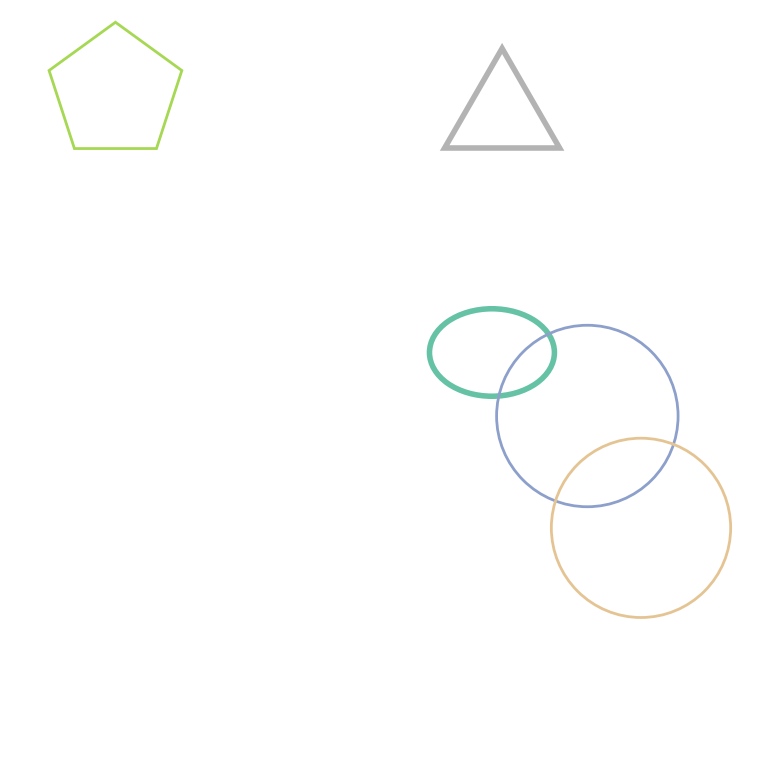[{"shape": "oval", "thickness": 2, "radius": 0.41, "center": [0.639, 0.542]}, {"shape": "circle", "thickness": 1, "radius": 0.59, "center": [0.763, 0.46]}, {"shape": "pentagon", "thickness": 1, "radius": 0.45, "center": [0.15, 0.88]}, {"shape": "circle", "thickness": 1, "radius": 0.58, "center": [0.832, 0.314]}, {"shape": "triangle", "thickness": 2, "radius": 0.43, "center": [0.652, 0.851]}]